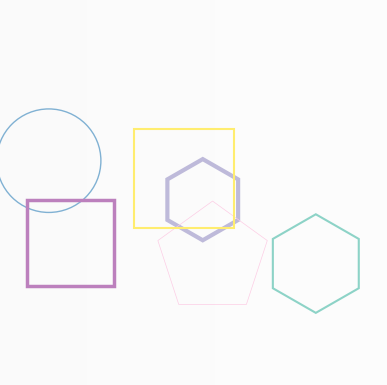[{"shape": "hexagon", "thickness": 1.5, "radius": 0.64, "center": [0.815, 0.315]}, {"shape": "hexagon", "thickness": 3, "radius": 0.53, "center": [0.523, 0.481]}, {"shape": "circle", "thickness": 1, "radius": 0.67, "center": [0.126, 0.583]}, {"shape": "pentagon", "thickness": 0.5, "radius": 0.74, "center": [0.549, 0.329]}, {"shape": "square", "thickness": 2.5, "radius": 0.56, "center": [0.182, 0.368]}, {"shape": "square", "thickness": 1.5, "radius": 0.64, "center": [0.475, 0.535]}]